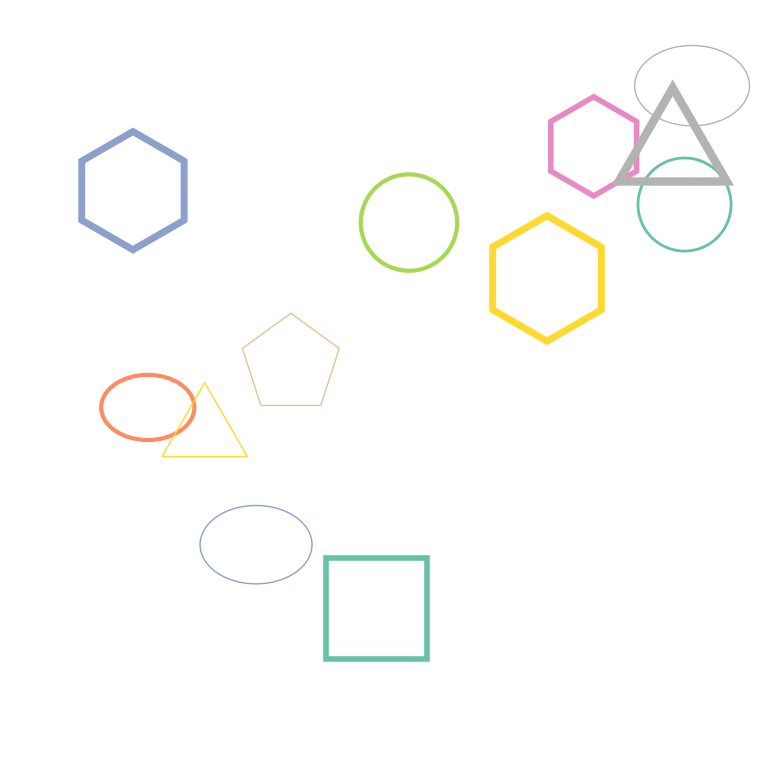[{"shape": "circle", "thickness": 1, "radius": 0.3, "center": [0.889, 0.734]}, {"shape": "square", "thickness": 2, "radius": 0.33, "center": [0.489, 0.21]}, {"shape": "oval", "thickness": 1.5, "radius": 0.3, "center": [0.192, 0.471]}, {"shape": "hexagon", "thickness": 2.5, "radius": 0.38, "center": [0.173, 0.752]}, {"shape": "oval", "thickness": 0.5, "radius": 0.36, "center": [0.333, 0.293]}, {"shape": "hexagon", "thickness": 2, "radius": 0.32, "center": [0.771, 0.81]}, {"shape": "circle", "thickness": 1.5, "radius": 0.31, "center": [0.531, 0.711]}, {"shape": "triangle", "thickness": 0.5, "radius": 0.32, "center": [0.266, 0.439]}, {"shape": "hexagon", "thickness": 2.5, "radius": 0.41, "center": [0.71, 0.638]}, {"shape": "pentagon", "thickness": 0.5, "radius": 0.33, "center": [0.378, 0.527]}, {"shape": "oval", "thickness": 0.5, "radius": 0.37, "center": [0.899, 0.889]}, {"shape": "triangle", "thickness": 3, "radius": 0.41, "center": [0.874, 0.805]}]